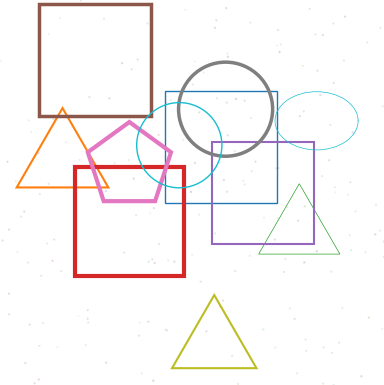[{"shape": "square", "thickness": 1, "radius": 0.72, "center": [0.574, 0.617]}, {"shape": "triangle", "thickness": 1.5, "radius": 0.69, "center": [0.162, 0.582]}, {"shape": "triangle", "thickness": 0.5, "radius": 0.61, "center": [0.777, 0.401]}, {"shape": "square", "thickness": 3, "radius": 0.71, "center": [0.336, 0.425]}, {"shape": "square", "thickness": 1.5, "radius": 0.66, "center": [0.683, 0.499]}, {"shape": "square", "thickness": 2.5, "radius": 0.73, "center": [0.246, 0.843]}, {"shape": "pentagon", "thickness": 3, "radius": 0.57, "center": [0.336, 0.569]}, {"shape": "circle", "thickness": 2.5, "radius": 0.61, "center": [0.586, 0.716]}, {"shape": "triangle", "thickness": 1.5, "radius": 0.63, "center": [0.557, 0.107]}, {"shape": "oval", "thickness": 0.5, "radius": 0.54, "center": [0.822, 0.686]}, {"shape": "circle", "thickness": 1, "radius": 0.55, "center": [0.466, 0.623]}]